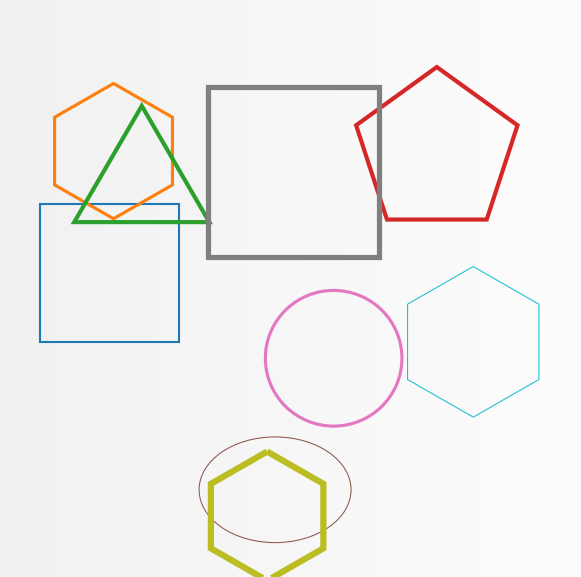[{"shape": "square", "thickness": 1, "radius": 0.6, "center": [0.188, 0.526]}, {"shape": "hexagon", "thickness": 1.5, "radius": 0.59, "center": [0.195, 0.737]}, {"shape": "triangle", "thickness": 2, "radius": 0.67, "center": [0.244, 0.682]}, {"shape": "pentagon", "thickness": 2, "radius": 0.73, "center": [0.752, 0.737]}, {"shape": "oval", "thickness": 0.5, "radius": 0.65, "center": [0.473, 0.151]}, {"shape": "circle", "thickness": 1.5, "radius": 0.59, "center": [0.574, 0.379]}, {"shape": "square", "thickness": 2.5, "radius": 0.74, "center": [0.506, 0.701]}, {"shape": "hexagon", "thickness": 3, "radius": 0.56, "center": [0.46, 0.105]}, {"shape": "hexagon", "thickness": 0.5, "radius": 0.65, "center": [0.814, 0.407]}]